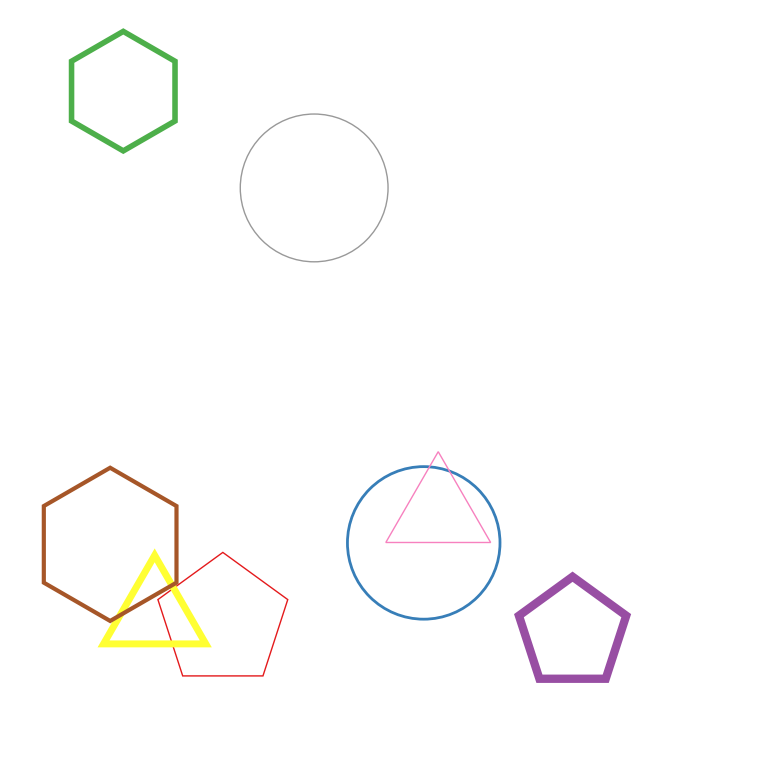[{"shape": "pentagon", "thickness": 0.5, "radius": 0.44, "center": [0.289, 0.194]}, {"shape": "circle", "thickness": 1, "radius": 0.5, "center": [0.55, 0.295]}, {"shape": "hexagon", "thickness": 2, "radius": 0.39, "center": [0.16, 0.882]}, {"shape": "pentagon", "thickness": 3, "radius": 0.37, "center": [0.744, 0.178]}, {"shape": "triangle", "thickness": 2.5, "radius": 0.38, "center": [0.201, 0.202]}, {"shape": "hexagon", "thickness": 1.5, "radius": 0.5, "center": [0.143, 0.293]}, {"shape": "triangle", "thickness": 0.5, "radius": 0.39, "center": [0.569, 0.335]}, {"shape": "circle", "thickness": 0.5, "radius": 0.48, "center": [0.408, 0.756]}]